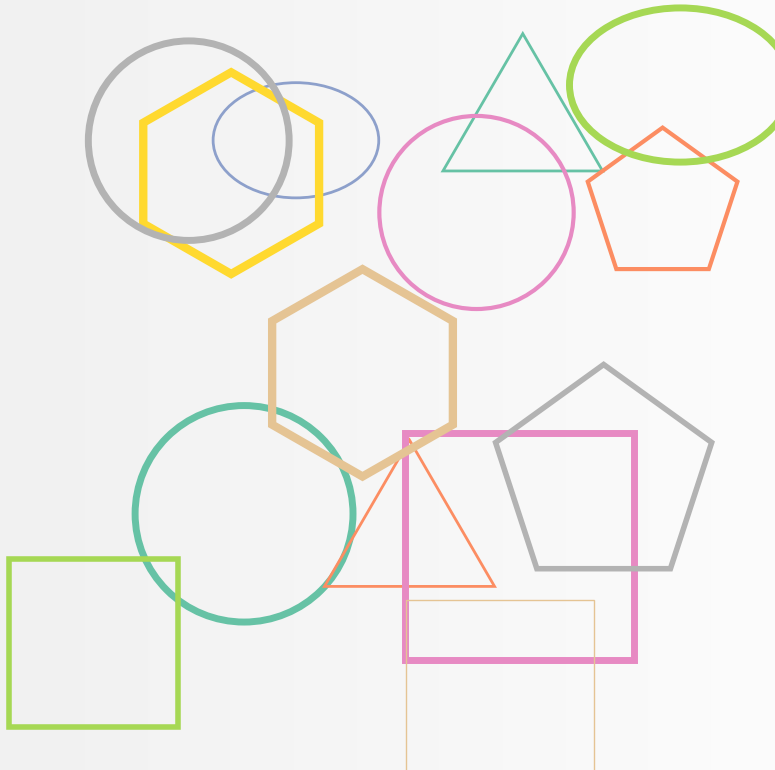[{"shape": "triangle", "thickness": 1, "radius": 0.59, "center": [0.675, 0.837]}, {"shape": "circle", "thickness": 2.5, "radius": 0.7, "center": [0.315, 0.333]}, {"shape": "triangle", "thickness": 1, "radius": 0.63, "center": [0.528, 0.302]}, {"shape": "pentagon", "thickness": 1.5, "radius": 0.51, "center": [0.855, 0.733]}, {"shape": "oval", "thickness": 1, "radius": 0.53, "center": [0.382, 0.818]}, {"shape": "circle", "thickness": 1.5, "radius": 0.63, "center": [0.615, 0.724]}, {"shape": "square", "thickness": 2.5, "radius": 0.74, "center": [0.67, 0.291]}, {"shape": "oval", "thickness": 2.5, "radius": 0.72, "center": [0.878, 0.89]}, {"shape": "square", "thickness": 2, "radius": 0.55, "center": [0.121, 0.165]}, {"shape": "hexagon", "thickness": 3, "radius": 0.65, "center": [0.298, 0.775]}, {"shape": "hexagon", "thickness": 3, "radius": 0.67, "center": [0.468, 0.516]}, {"shape": "square", "thickness": 0.5, "radius": 0.6, "center": [0.645, 0.1]}, {"shape": "circle", "thickness": 2.5, "radius": 0.65, "center": [0.244, 0.817]}, {"shape": "pentagon", "thickness": 2, "radius": 0.73, "center": [0.779, 0.38]}]